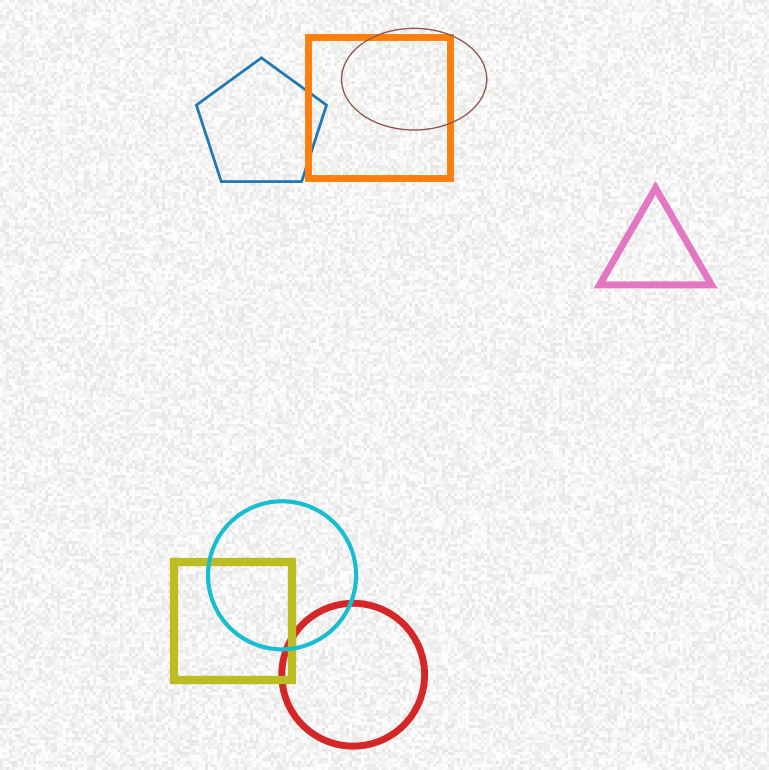[{"shape": "pentagon", "thickness": 1, "radius": 0.44, "center": [0.34, 0.836]}, {"shape": "square", "thickness": 2.5, "radius": 0.46, "center": [0.492, 0.861]}, {"shape": "circle", "thickness": 2.5, "radius": 0.46, "center": [0.459, 0.124]}, {"shape": "oval", "thickness": 0.5, "radius": 0.47, "center": [0.538, 0.897]}, {"shape": "triangle", "thickness": 2.5, "radius": 0.42, "center": [0.851, 0.672]}, {"shape": "square", "thickness": 3, "radius": 0.38, "center": [0.302, 0.194]}, {"shape": "circle", "thickness": 1.5, "radius": 0.48, "center": [0.366, 0.253]}]